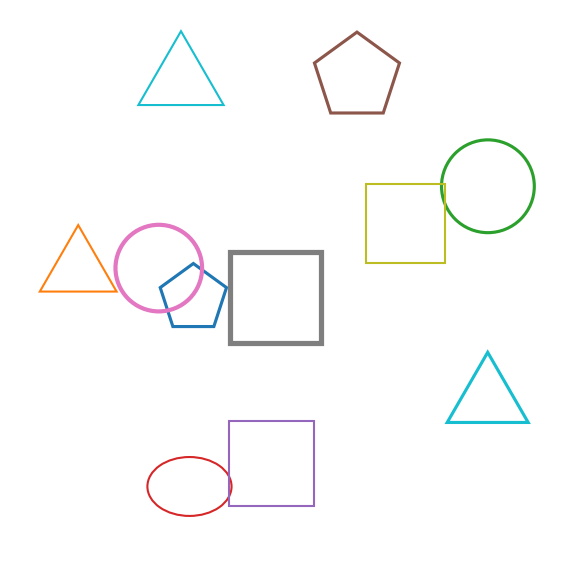[{"shape": "pentagon", "thickness": 1.5, "radius": 0.3, "center": [0.335, 0.482]}, {"shape": "triangle", "thickness": 1, "radius": 0.38, "center": [0.135, 0.533]}, {"shape": "circle", "thickness": 1.5, "radius": 0.4, "center": [0.845, 0.677]}, {"shape": "oval", "thickness": 1, "radius": 0.36, "center": [0.328, 0.157]}, {"shape": "square", "thickness": 1, "radius": 0.37, "center": [0.47, 0.196]}, {"shape": "pentagon", "thickness": 1.5, "radius": 0.39, "center": [0.618, 0.866]}, {"shape": "circle", "thickness": 2, "radius": 0.37, "center": [0.275, 0.535]}, {"shape": "square", "thickness": 2.5, "radius": 0.39, "center": [0.477, 0.484]}, {"shape": "square", "thickness": 1, "radius": 0.34, "center": [0.702, 0.612]}, {"shape": "triangle", "thickness": 1.5, "radius": 0.4, "center": [0.844, 0.308]}, {"shape": "triangle", "thickness": 1, "radius": 0.43, "center": [0.313, 0.86]}]